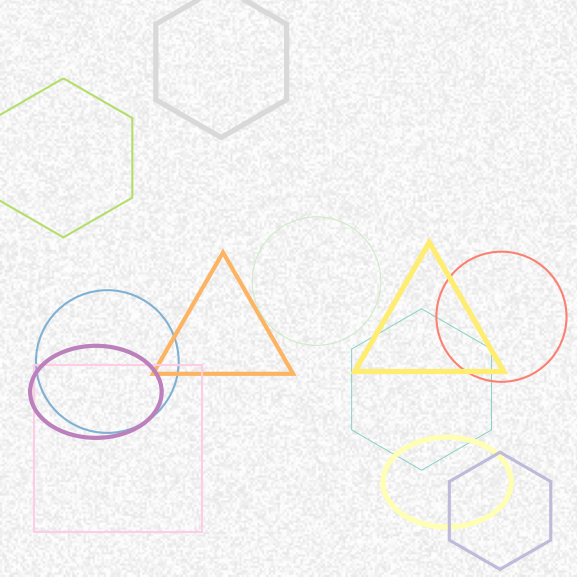[{"shape": "hexagon", "thickness": 0.5, "radius": 0.7, "center": [0.73, 0.325]}, {"shape": "oval", "thickness": 2.5, "radius": 0.56, "center": [0.774, 0.164]}, {"shape": "hexagon", "thickness": 1.5, "radius": 0.51, "center": [0.866, 0.115]}, {"shape": "circle", "thickness": 1, "radius": 0.56, "center": [0.868, 0.451]}, {"shape": "circle", "thickness": 1, "radius": 0.62, "center": [0.186, 0.373]}, {"shape": "triangle", "thickness": 2, "radius": 0.7, "center": [0.386, 0.422]}, {"shape": "hexagon", "thickness": 1, "radius": 0.69, "center": [0.11, 0.726]}, {"shape": "square", "thickness": 1, "radius": 0.73, "center": [0.204, 0.223]}, {"shape": "hexagon", "thickness": 2.5, "radius": 0.65, "center": [0.383, 0.892]}, {"shape": "oval", "thickness": 2, "radius": 0.57, "center": [0.166, 0.321]}, {"shape": "circle", "thickness": 0.5, "radius": 0.56, "center": [0.548, 0.512]}, {"shape": "triangle", "thickness": 2.5, "radius": 0.75, "center": [0.743, 0.43]}]